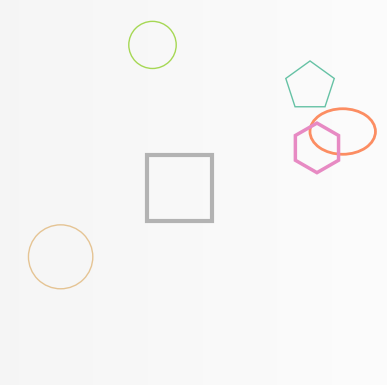[{"shape": "pentagon", "thickness": 1, "radius": 0.33, "center": [0.8, 0.776]}, {"shape": "oval", "thickness": 2, "radius": 0.42, "center": [0.884, 0.658]}, {"shape": "hexagon", "thickness": 2.5, "radius": 0.32, "center": [0.818, 0.616]}, {"shape": "circle", "thickness": 1, "radius": 0.31, "center": [0.394, 0.883]}, {"shape": "circle", "thickness": 1, "radius": 0.42, "center": [0.156, 0.333]}, {"shape": "square", "thickness": 3, "radius": 0.42, "center": [0.463, 0.512]}]